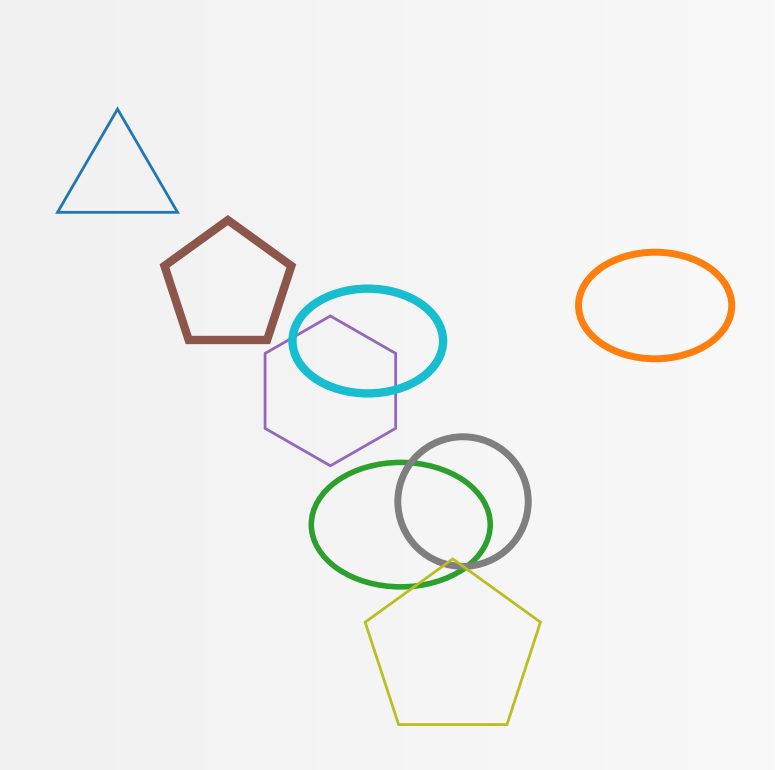[{"shape": "triangle", "thickness": 1, "radius": 0.45, "center": [0.152, 0.769]}, {"shape": "oval", "thickness": 2.5, "radius": 0.49, "center": [0.845, 0.603]}, {"shape": "oval", "thickness": 2, "radius": 0.58, "center": [0.517, 0.319]}, {"shape": "hexagon", "thickness": 1, "radius": 0.49, "center": [0.426, 0.492]}, {"shape": "pentagon", "thickness": 3, "radius": 0.43, "center": [0.294, 0.628]}, {"shape": "circle", "thickness": 2.5, "radius": 0.42, "center": [0.597, 0.349]}, {"shape": "pentagon", "thickness": 1, "radius": 0.59, "center": [0.584, 0.155]}, {"shape": "oval", "thickness": 3, "radius": 0.49, "center": [0.475, 0.557]}]